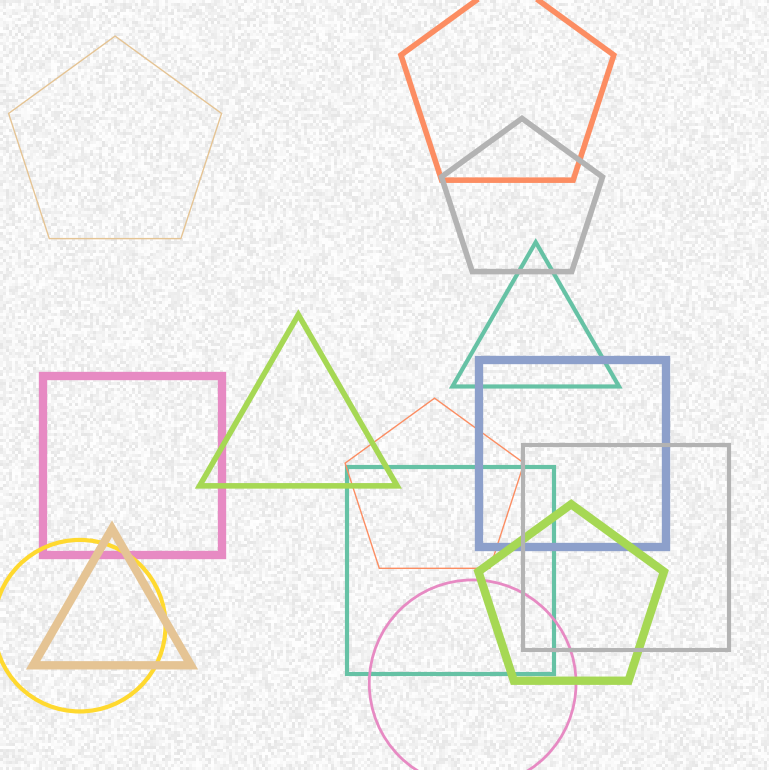[{"shape": "triangle", "thickness": 1.5, "radius": 0.62, "center": [0.696, 0.561]}, {"shape": "square", "thickness": 1.5, "radius": 0.67, "center": [0.585, 0.259]}, {"shape": "pentagon", "thickness": 2, "radius": 0.73, "center": [0.659, 0.884]}, {"shape": "pentagon", "thickness": 0.5, "radius": 0.61, "center": [0.564, 0.361]}, {"shape": "square", "thickness": 3, "radius": 0.61, "center": [0.743, 0.411]}, {"shape": "circle", "thickness": 1, "radius": 0.67, "center": [0.614, 0.113]}, {"shape": "square", "thickness": 3, "radius": 0.58, "center": [0.172, 0.396]}, {"shape": "triangle", "thickness": 2, "radius": 0.74, "center": [0.387, 0.443]}, {"shape": "pentagon", "thickness": 3, "radius": 0.63, "center": [0.742, 0.218]}, {"shape": "circle", "thickness": 1.5, "radius": 0.56, "center": [0.104, 0.187]}, {"shape": "pentagon", "thickness": 0.5, "radius": 0.73, "center": [0.149, 0.808]}, {"shape": "triangle", "thickness": 3, "radius": 0.59, "center": [0.145, 0.195]}, {"shape": "square", "thickness": 1.5, "radius": 0.67, "center": [0.813, 0.289]}, {"shape": "pentagon", "thickness": 2, "radius": 0.55, "center": [0.678, 0.736]}]